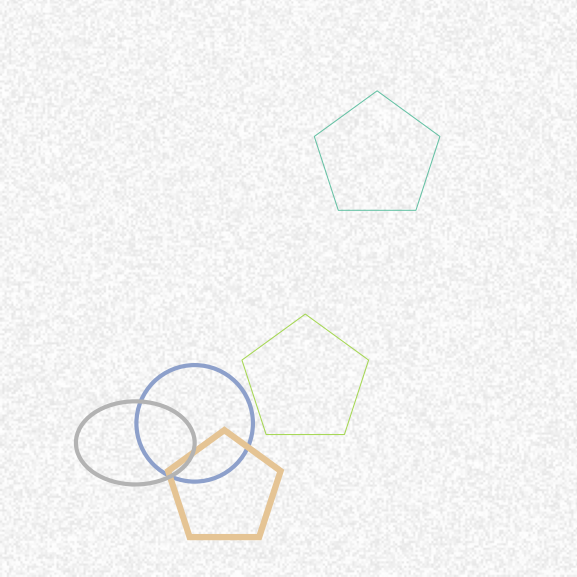[{"shape": "pentagon", "thickness": 0.5, "radius": 0.57, "center": [0.653, 0.727]}, {"shape": "circle", "thickness": 2, "radius": 0.5, "center": [0.337, 0.266]}, {"shape": "pentagon", "thickness": 0.5, "radius": 0.58, "center": [0.529, 0.34]}, {"shape": "pentagon", "thickness": 3, "radius": 0.51, "center": [0.389, 0.152]}, {"shape": "oval", "thickness": 2, "radius": 0.51, "center": [0.234, 0.232]}]